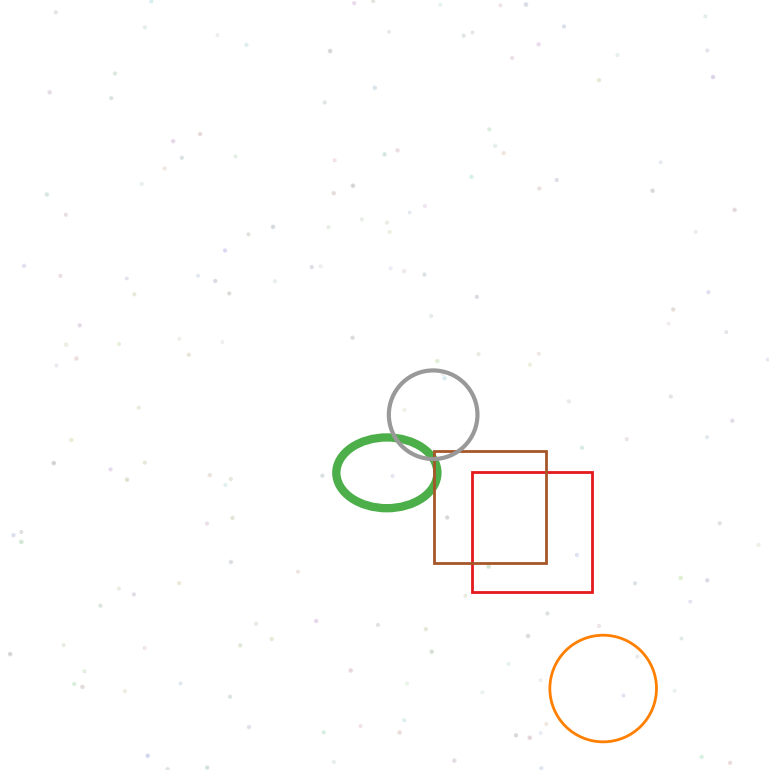[{"shape": "square", "thickness": 1, "radius": 0.39, "center": [0.691, 0.309]}, {"shape": "oval", "thickness": 3, "radius": 0.33, "center": [0.502, 0.386]}, {"shape": "circle", "thickness": 1, "radius": 0.35, "center": [0.783, 0.106]}, {"shape": "square", "thickness": 1, "radius": 0.36, "center": [0.636, 0.342]}, {"shape": "circle", "thickness": 1.5, "radius": 0.29, "center": [0.563, 0.461]}]